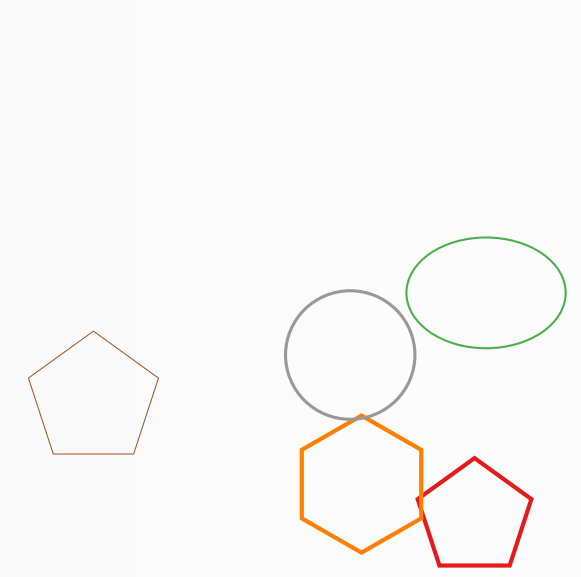[{"shape": "pentagon", "thickness": 2, "radius": 0.51, "center": [0.816, 0.103]}, {"shape": "oval", "thickness": 1, "radius": 0.69, "center": [0.836, 0.492]}, {"shape": "hexagon", "thickness": 2, "radius": 0.59, "center": [0.622, 0.161]}, {"shape": "pentagon", "thickness": 0.5, "radius": 0.59, "center": [0.161, 0.308]}, {"shape": "circle", "thickness": 1.5, "radius": 0.56, "center": [0.603, 0.384]}]